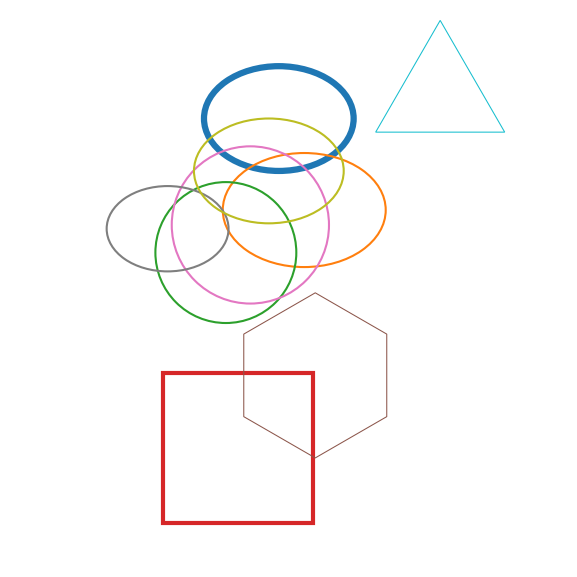[{"shape": "oval", "thickness": 3, "radius": 0.65, "center": [0.483, 0.794]}, {"shape": "oval", "thickness": 1, "radius": 0.71, "center": [0.527, 0.635]}, {"shape": "circle", "thickness": 1, "radius": 0.61, "center": [0.391, 0.562]}, {"shape": "square", "thickness": 2, "radius": 0.65, "center": [0.412, 0.224]}, {"shape": "hexagon", "thickness": 0.5, "radius": 0.71, "center": [0.546, 0.349]}, {"shape": "circle", "thickness": 1, "radius": 0.68, "center": [0.434, 0.61]}, {"shape": "oval", "thickness": 1, "radius": 0.53, "center": [0.29, 0.603]}, {"shape": "oval", "thickness": 1, "radius": 0.65, "center": [0.466, 0.703]}, {"shape": "triangle", "thickness": 0.5, "radius": 0.64, "center": [0.762, 0.835]}]